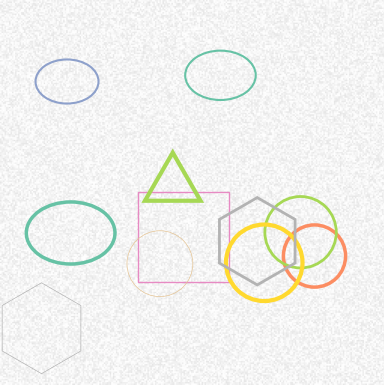[{"shape": "oval", "thickness": 2.5, "radius": 0.58, "center": [0.184, 0.395]}, {"shape": "oval", "thickness": 1.5, "radius": 0.46, "center": [0.573, 0.804]}, {"shape": "circle", "thickness": 2.5, "radius": 0.4, "center": [0.817, 0.335]}, {"shape": "oval", "thickness": 1.5, "radius": 0.41, "center": [0.174, 0.788]}, {"shape": "square", "thickness": 1, "radius": 0.58, "center": [0.477, 0.385]}, {"shape": "circle", "thickness": 2, "radius": 0.46, "center": [0.781, 0.397]}, {"shape": "triangle", "thickness": 3, "radius": 0.42, "center": [0.449, 0.52]}, {"shape": "circle", "thickness": 3, "radius": 0.5, "center": [0.686, 0.317]}, {"shape": "circle", "thickness": 0.5, "radius": 0.43, "center": [0.415, 0.315]}, {"shape": "hexagon", "thickness": 0.5, "radius": 0.59, "center": [0.108, 0.147]}, {"shape": "hexagon", "thickness": 2, "radius": 0.57, "center": [0.668, 0.373]}]